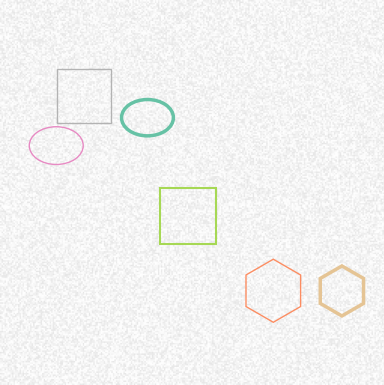[{"shape": "oval", "thickness": 2.5, "radius": 0.34, "center": [0.383, 0.694]}, {"shape": "hexagon", "thickness": 1, "radius": 0.41, "center": [0.71, 0.245]}, {"shape": "oval", "thickness": 1, "radius": 0.35, "center": [0.146, 0.622]}, {"shape": "square", "thickness": 1.5, "radius": 0.36, "center": [0.488, 0.439]}, {"shape": "hexagon", "thickness": 2.5, "radius": 0.32, "center": [0.888, 0.244]}, {"shape": "square", "thickness": 1, "radius": 0.35, "center": [0.219, 0.75]}]